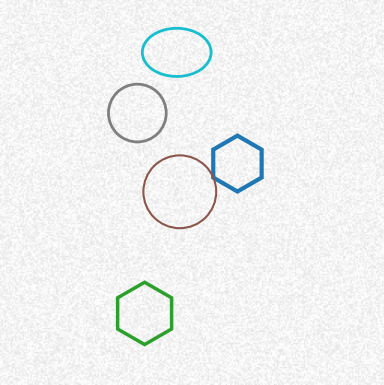[{"shape": "hexagon", "thickness": 3, "radius": 0.36, "center": [0.617, 0.575]}, {"shape": "hexagon", "thickness": 2.5, "radius": 0.4, "center": [0.376, 0.186]}, {"shape": "circle", "thickness": 1.5, "radius": 0.47, "center": [0.467, 0.502]}, {"shape": "circle", "thickness": 2, "radius": 0.37, "center": [0.357, 0.706]}, {"shape": "oval", "thickness": 2, "radius": 0.45, "center": [0.459, 0.864]}]